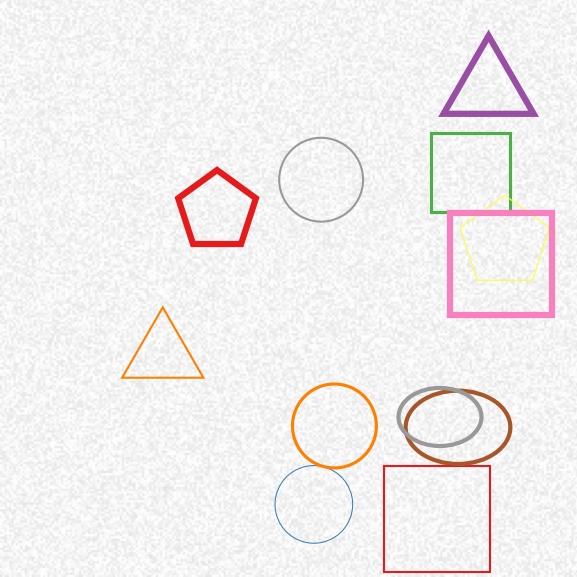[{"shape": "pentagon", "thickness": 3, "radius": 0.35, "center": [0.376, 0.634]}, {"shape": "square", "thickness": 1, "radius": 0.46, "center": [0.756, 0.101]}, {"shape": "circle", "thickness": 0.5, "radius": 0.34, "center": [0.543, 0.126]}, {"shape": "square", "thickness": 1.5, "radius": 0.34, "center": [0.814, 0.701]}, {"shape": "triangle", "thickness": 3, "radius": 0.45, "center": [0.846, 0.847]}, {"shape": "triangle", "thickness": 1, "radius": 0.41, "center": [0.282, 0.386]}, {"shape": "circle", "thickness": 1.5, "radius": 0.36, "center": [0.579, 0.261]}, {"shape": "pentagon", "thickness": 0.5, "radius": 0.41, "center": [0.874, 0.58]}, {"shape": "oval", "thickness": 2, "radius": 0.45, "center": [0.793, 0.259]}, {"shape": "square", "thickness": 3, "radius": 0.44, "center": [0.868, 0.542]}, {"shape": "oval", "thickness": 2, "radius": 0.36, "center": [0.762, 0.277]}, {"shape": "circle", "thickness": 1, "radius": 0.36, "center": [0.556, 0.688]}]